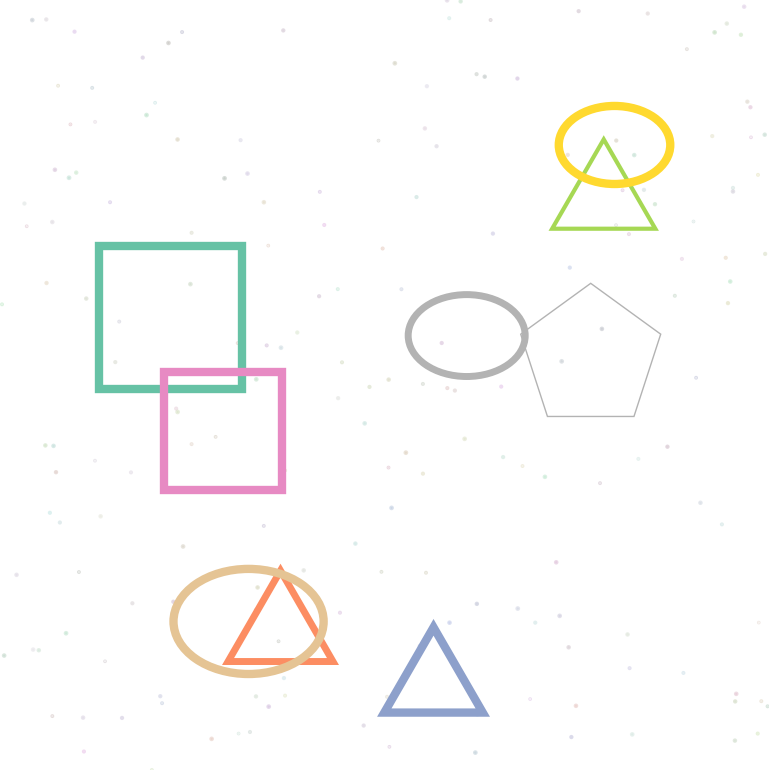[{"shape": "square", "thickness": 3, "radius": 0.46, "center": [0.222, 0.587]}, {"shape": "triangle", "thickness": 2.5, "radius": 0.39, "center": [0.364, 0.18]}, {"shape": "triangle", "thickness": 3, "radius": 0.37, "center": [0.563, 0.111]}, {"shape": "square", "thickness": 3, "radius": 0.38, "center": [0.29, 0.44]}, {"shape": "triangle", "thickness": 1.5, "radius": 0.39, "center": [0.784, 0.742]}, {"shape": "oval", "thickness": 3, "radius": 0.36, "center": [0.798, 0.812]}, {"shape": "oval", "thickness": 3, "radius": 0.49, "center": [0.323, 0.193]}, {"shape": "oval", "thickness": 2.5, "radius": 0.38, "center": [0.606, 0.564]}, {"shape": "pentagon", "thickness": 0.5, "radius": 0.48, "center": [0.767, 0.536]}]